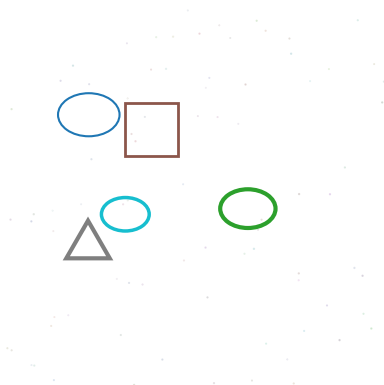[{"shape": "oval", "thickness": 1.5, "radius": 0.4, "center": [0.231, 0.702]}, {"shape": "oval", "thickness": 3, "radius": 0.36, "center": [0.644, 0.458]}, {"shape": "square", "thickness": 2, "radius": 0.34, "center": [0.394, 0.663]}, {"shape": "triangle", "thickness": 3, "radius": 0.33, "center": [0.229, 0.362]}, {"shape": "oval", "thickness": 2.5, "radius": 0.31, "center": [0.325, 0.443]}]